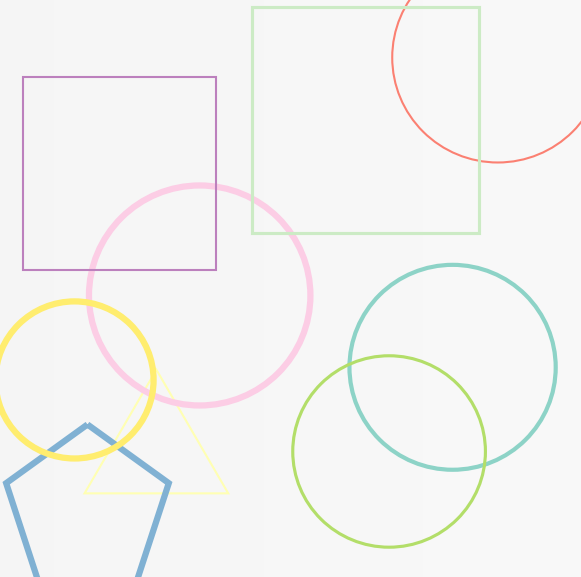[{"shape": "circle", "thickness": 2, "radius": 0.89, "center": [0.779, 0.363]}, {"shape": "triangle", "thickness": 1, "radius": 0.71, "center": [0.269, 0.216]}, {"shape": "circle", "thickness": 1, "radius": 0.91, "center": [0.857, 0.9]}, {"shape": "pentagon", "thickness": 3, "radius": 0.74, "center": [0.15, 0.117]}, {"shape": "circle", "thickness": 1.5, "radius": 0.83, "center": [0.669, 0.217]}, {"shape": "circle", "thickness": 3, "radius": 0.95, "center": [0.344, 0.488]}, {"shape": "square", "thickness": 1, "radius": 0.83, "center": [0.206, 0.699]}, {"shape": "square", "thickness": 1.5, "radius": 0.98, "center": [0.629, 0.791]}, {"shape": "circle", "thickness": 3, "radius": 0.68, "center": [0.128, 0.341]}]